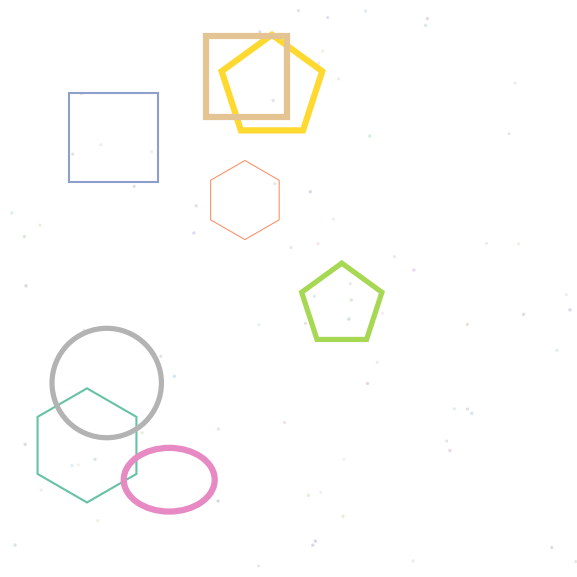[{"shape": "hexagon", "thickness": 1, "radius": 0.49, "center": [0.151, 0.228]}, {"shape": "hexagon", "thickness": 0.5, "radius": 0.34, "center": [0.424, 0.653]}, {"shape": "square", "thickness": 1, "radius": 0.39, "center": [0.196, 0.761]}, {"shape": "oval", "thickness": 3, "radius": 0.39, "center": [0.293, 0.168]}, {"shape": "pentagon", "thickness": 2.5, "radius": 0.37, "center": [0.592, 0.47]}, {"shape": "pentagon", "thickness": 3, "radius": 0.46, "center": [0.471, 0.847]}, {"shape": "square", "thickness": 3, "radius": 0.35, "center": [0.427, 0.867]}, {"shape": "circle", "thickness": 2.5, "radius": 0.47, "center": [0.185, 0.336]}]